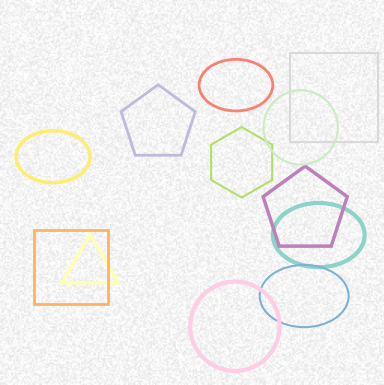[{"shape": "oval", "thickness": 3, "radius": 0.6, "center": [0.828, 0.389]}, {"shape": "triangle", "thickness": 2.5, "radius": 0.42, "center": [0.234, 0.308]}, {"shape": "pentagon", "thickness": 2, "radius": 0.51, "center": [0.411, 0.679]}, {"shape": "oval", "thickness": 2, "radius": 0.48, "center": [0.613, 0.779]}, {"shape": "oval", "thickness": 1.5, "radius": 0.58, "center": [0.79, 0.231]}, {"shape": "square", "thickness": 2, "radius": 0.48, "center": [0.184, 0.307]}, {"shape": "hexagon", "thickness": 1.5, "radius": 0.46, "center": [0.628, 0.578]}, {"shape": "circle", "thickness": 3, "radius": 0.58, "center": [0.61, 0.153]}, {"shape": "square", "thickness": 1.5, "radius": 0.58, "center": [0.867, 0.747]}, {"shape": "pentagon", "thickness": 2.5, "radius": 0.57, "center": [0.793, 0.454]}, {"shape": "circle", "thickness": 1.5, "radius": 0.48, "center": [0.781, 0.669]}, {"shape": "oval", "thickness": 2.5, "radius": 0.48, "center": [0.138, 0.593]}]